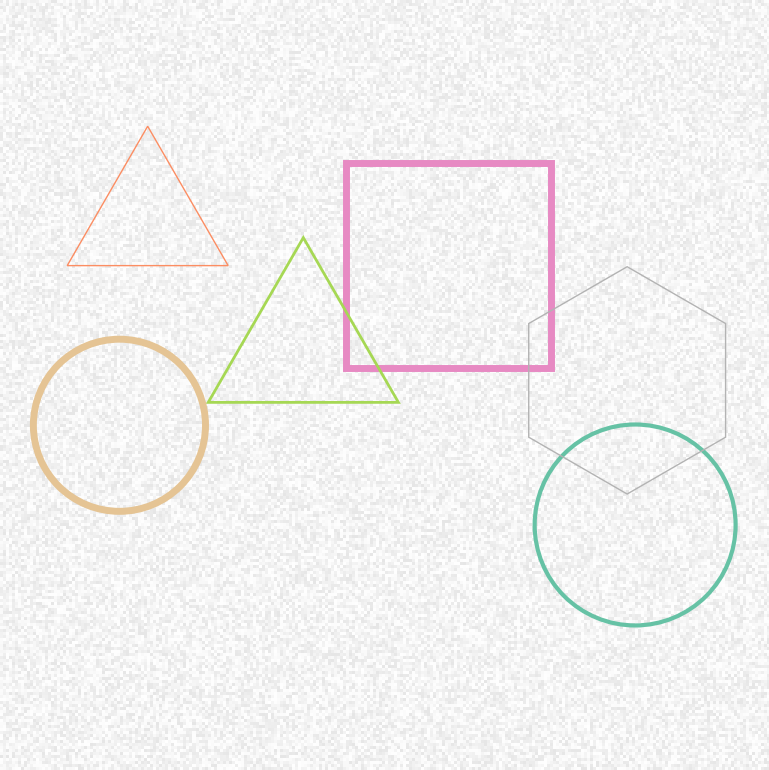[{"shape": "circle", "thickness": 1.5, "radius": 0.65, "center": [0.825, 0.318]}, {"shape": "triangle", "thickness": 0.5, "radius": 0.6, "center": [0.192, 0.715]}, {"shape": "square", "thickness": 2.5, "radius": 0.67, "center": [0.583, 0.655]}, {"shape": "triangle", "thickness": 1, "radius": 0.71, "center": [0.394, 0.549]}, {"shape": "circle", "thickness": 2.5, "radius": 0.56, "center": [0.155, 0.448]}, {"shape": "hexagon", "thickness": 0.5, "radius": 0.74, "center": [0.814, 0.506]}]